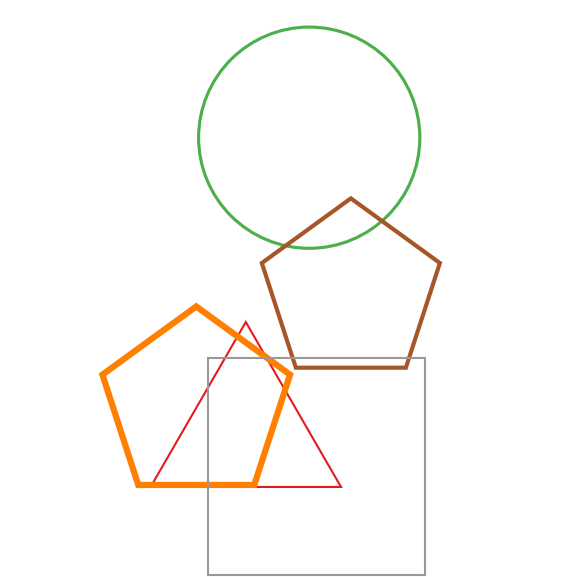[{"shape": "triangle", "thickness": 1, "radius": 0.95, "center": [0.426, 0.251]}, {"shape": "circle", "thickness": 1.5, "radius": 0.96, "center": [0.535, 0.761]}, {"shape": "pentagon", "thickness": 3, "radius": 0.85, "center": [0.34, 0.298]}, {"shape": "pentagon", "thickness": 2, "radius": 0.81, "center": [0.608, 0.494]}, {"shape": "square", "thickness": 1, "radius": 0.94, "center": [0.548, 0.192]}]